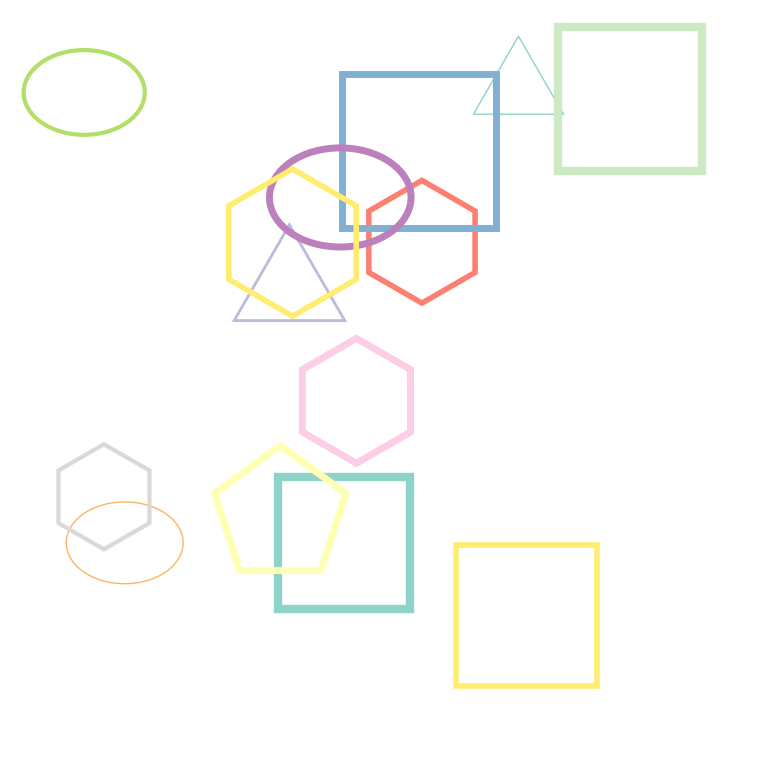[{"shape": "triangle", "thickness": 0.5, "radius": 0.34, "center": [0.673, 0.885]}, {"shape": "square", "thickness": 3, "radius": 0.43, "center": [0.447, 0.295]}, {"shape": "pentagon", "thickness": 2.5, "radius": 0.45, "center": [0.364, 0.332]}, {"shape": "triangle", "thickness": 1, "radius": 0.41, "center": [0.376, 0.625]}, {"shape": "hexagon", "thickness": 2, "radius": 0.4, "center": [0.548, 0.686]}, {"shape": "square", "thickness": 2.5, "radius": 0.5, "center": [0.545, 0.804]}, {"shape": "oval", "thickness": 0.5, "radius": 0.38, "center": [0.162, 0.295]}, {"shape": "oval", "thickness": 1.5, "radius": 0.39, "center": [0.109, 0.88]}, {"shape": "hexagon", "thickness": 2.5, "radius": 0.41, "center": [0.463, 0.479]}, {"shape": "hexagon", "thickness": 1.5, "radius": 0.34, "center": [0.135, 0.355]}, {"shape": "oval", "thickness": 2.5, "radius": 0.46, "center": [0.442, 0.744]}, {"shape": "square", "thickness": 3, "radius": 0.47, "center": [0.818, 0.871]}, {"shape": "hexagon", "thickness": 2, "radius": 0.48, "center": [0.38, 0.685]}, {"shape": "square", "thickness": 2, "radius": 0.46, "center": [0.684, 0.201]}]